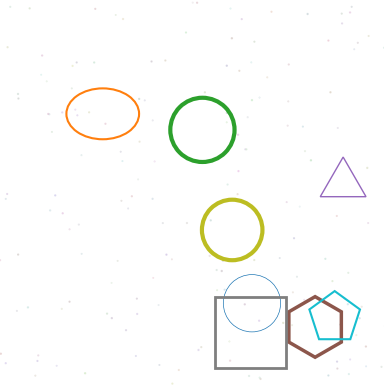[{"shape": "circle", "thickness": 0.5, "radius": 0.37, "center": [0.654, 0.212]}, {"shape": "oval", "thickness": 1.5, "radius": 0.47, "center": [0.267, 0.704]}, {"shape": "circle", "thickness": 3, "radius": 0.42, "center": [0.526, 0.663]}, {"shape": "triangle", "thickness": 1, "radius": 0.34, "center": [0.891, 0.523]}, {"shape": "hexagon", "thickness": 2.5, "radius": 0.39, "center": [0.818, 0.151]}, {"shape": "square", "thickness": 2, "radius": 0.46, "center": [0.65, 0.137]}, {"shape": "circle", "thickness": 3, "radius": 0.39, "center": [0.603, 0.403]}, {"shape": "pentagon", "thickness": 1.5, "radius": 0.35, "center": [0.869, 0.175]}]